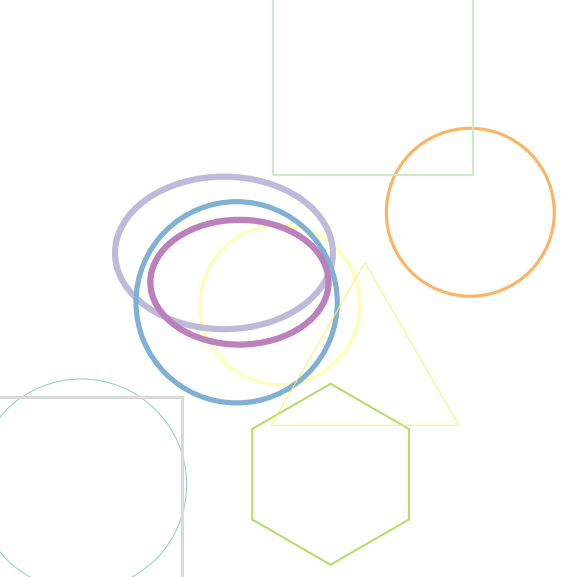[{"shape": "circle", "thickness": 0.5, "radius": 0.91, "center": [0.14, 0.16]}, {"shape": "circle", "thickness": 1.5, "radius": 0.69, "center": [0.485, 0.471]}, {"shape": "oval", "thickness": 3, "radius": 0.94, "center": [0.388, 0.561]}, {"shape": "circle", "thickness": 2.5, "radius": 0.87, "center": [0.41, 0.476]}, {"shape": "circle", "thickness": 1.5, "radius": 0.73, "center": [0.814, 0.632]}, {"shape": "hexagon", "thickness": 1, "radius": 0.78, "center": [0.572, 0.178]}, {"shape": "square", "thickness": 1.5, "radius": 0.94, "center": [0.128, 0.125]}, {"shape": "oval", "thickness": 3, "radius": 0.77, "center": [0.415, 0.51]}, {"shape": "square", "thickness": 1, "radius": 0.87, "center": [0.646, 0.87]}, {"shape": "triangle", "thickness": 0.5, "radius": 0.94, "center": [0.632, 0.357]}]